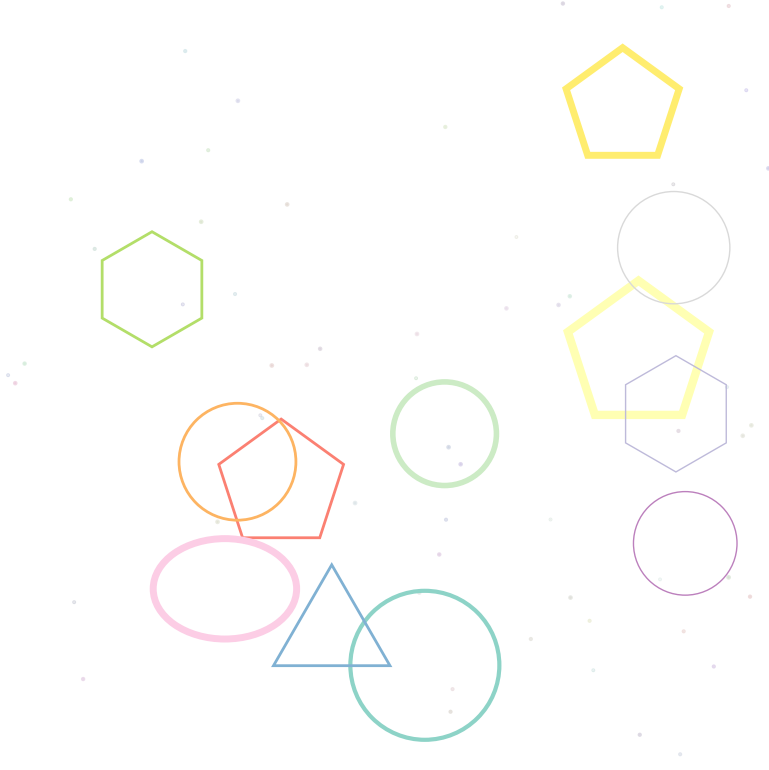[{"shape": "circle", "thickness": 1.5, "radius": 0.48, "center": [0.552, 0.136]}, {"shape": "pentagon", "thickness": 3, "radius": 0.48, "center": [0.829, 0.539]}, {"shape": "hexagon", "thickness": 0.5, "radius": 0.38, "center": [0.878, 0.463]}, {"shape": "pentagon", "thickness": 1, "radius": 0.43, "center": [0.365, 0.371]}, {"shape": "triangle", "thickness": 1, "radius": 0.44, "center": [0.431, 0.179]}, {"shape": "circle", "thickness": 1, "radius": 0.38, "center": [0.308, 0.4]}, {"shape": "hexagon", "thickness": 1, "radius": 0.37, "center": [0.197, 0.624]}, {"shape": "oval", "thickness": 2.5, "radius": 0.47, "center": [0.292, 0.235]}, {"shape": "circle", "thickness": 0.5, "radius": 0.36, "center": [0.875, 0.678]}, {"shape": "circle", "thickness": 0.5, "radius": 0.34, "center": [0.89, 0.294]}, {"shape": "circle", "thickness": 2, "radius": 0.34, "center": [0.577, 0.437]}, {"shape": "pentagon", "thickness": 2.5, "radius": 0.39, "center": [0.809, 0.861]}]